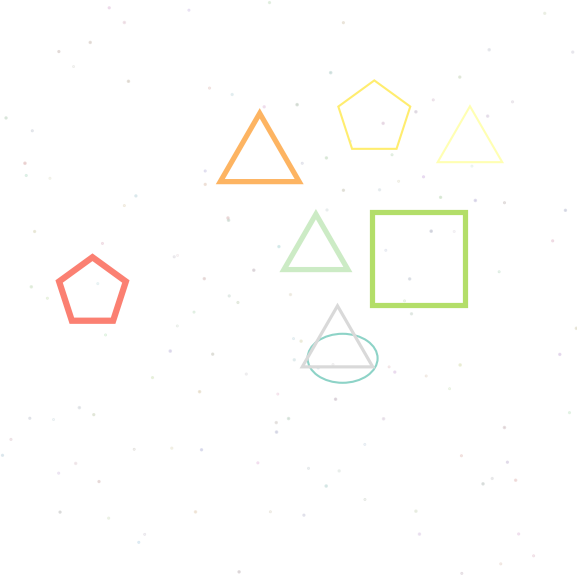[{"shape": "oval", "thickness": 1, "radius": 0.3, "center": [0.593, 0.379]}, {"shape": "triangle", "thickness": 1, "radius": 0.32, "center": [0.814, 0.751]}, {"shape": "pentagon", "thickness": 3, "radius": 0.3, "center": [0.16, 0.493]}, {"shape": "triangle", "thickness": 2.5, "radius": 0.39, "center": [0.45, 0.724]}, {"shape": "square", "thickness": 2.5, "radius": 0.4, "center": [0.725, 0.551]}, {"shape": "triangle", "thickness": 1.5, "radius": 0.35, "center": [0.584, 0.399]}, {"shape": "triangle", "thickness": 2.5, "radius": 0.32, "center": [0.547, 0.564]}, {"shape": "pentagon", "thickness": 1, "radius": 0.33, "center": [0.648, 0.794]}]